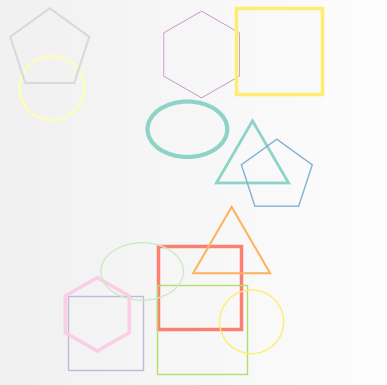[{"shape": "oval", "thickness": 3, "radius": 0.51, "center": [0.484, 0.664]}, {"shape": "triangle", "thickness": 2, "radius": 0.54, "center": [0.652, 0.579]}, {"shape": "circle", "thickness": 1.5, "radius": 0.42, "center": [0.134, 0.771]}, {"shape": "square", "thickness": 1, "radius": 0.48, "center": [0.273, 0.134]}, {"shape": "square", "thickness": 2.5, "radius": 0.54, "center": [0.515, 0.254]}, {"shape": "pentagon", "thickness": 1, "radius": 0.48, "center": [0.714, 0.542]}, {"shape": "triangle", "thickness": 1.5, "radius": 0.57, "center": [0.598, 0.348]}, {"shape": "square", "thickness": 1, "radius": 0.58, "center": [0.521, 0.143]}, {"shape": "hexagon", "thickness": 2.5, "radius": 0.48, "center": [0.251, 0.184]}, {"shape": "pentagon", "thickness": 1.5, "radius": 0.54, "center": [0.128, 0.871]}, {"shape": "hexagon", "thickness": 0.5, "radius": 0.56, "center": [0.52, 0.858]}, {"shape": "oval", "thickness": 1, "radius": 0.53, "center": [0.367, 0.295]}, {"shape": "square", "thickness": 2.5, "radius": 0.55, "center": [0.72, 0.867]}, {"shape": "circle", "thickness": 1, "radius": 0.41, "center": [0.649, 0.164]}]